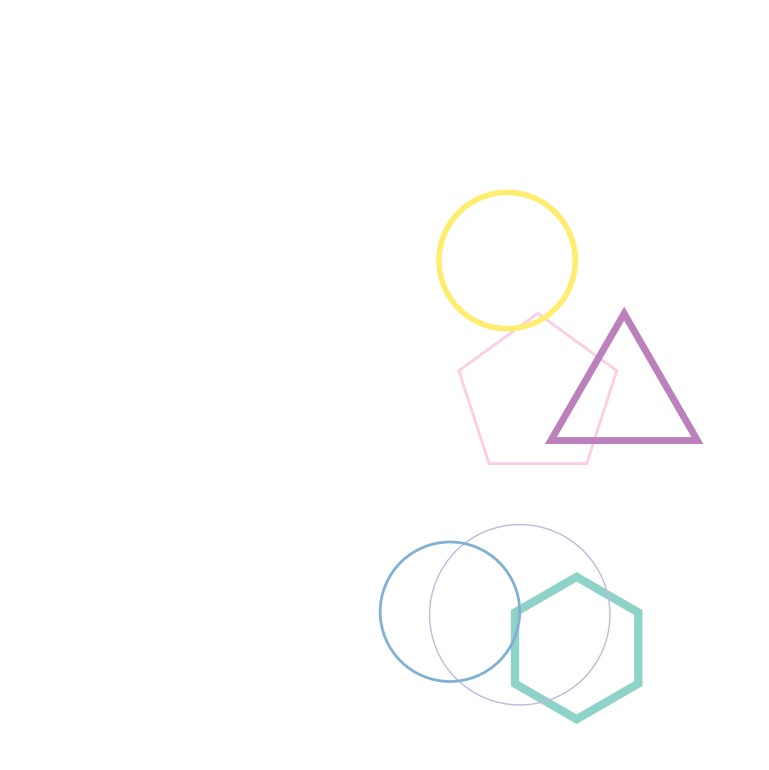[{"shape": "hexagon", "thickness": 3, "radius": 0.46, "center": [0.749, 0.158]}, {"shape": "circle", "thickness": 0.5, "radius": 0.59, "center": [0.675, 0.202]}, {"shape": "circle", "thickness": 1, "radius": 0.45, "center": [0.584, 0.206]}, {"shape": "pentagon", "thickness": 1, "radius": 0.54, "center": [0.698, 0.485]}, {"shape": "triangle", "thickness": 2.5, "radius": 0.55, "center": [0.811, 0.483]}, {"shape": "circle", "thickness": 2, "radius": 0.44, "center": [0.659, 0.662]}]